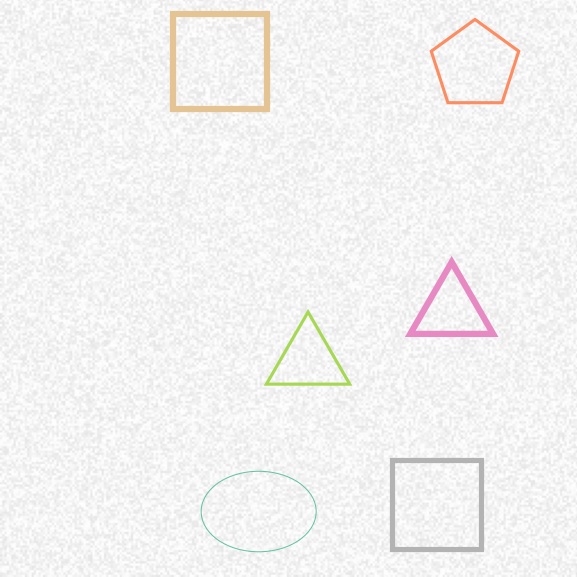[{"shape": "oval", "thickness": 0.5, "radius": 0.5, "center": [0.448, 0.113]}, {"shape": "pentagon", "thickness": 1.5, "radius": 0.4, "center": [0.822, 0.886]}, {"shape": "triangle", "thickness": 3, "radius": 0.41, "center": [0.782, 0.462]}, {"shape": "triangle", "thickness": 1.5, "radius": 0.42, "center": [0.533, 0.376]}, {"shape": "square", "thickness": 3, "radius": 0.41, "center": [0.381, 0.892]}, {"shape": "square", "thickness": 2.5, "radius": 0.39, "center": [0.757, 0.125]}]